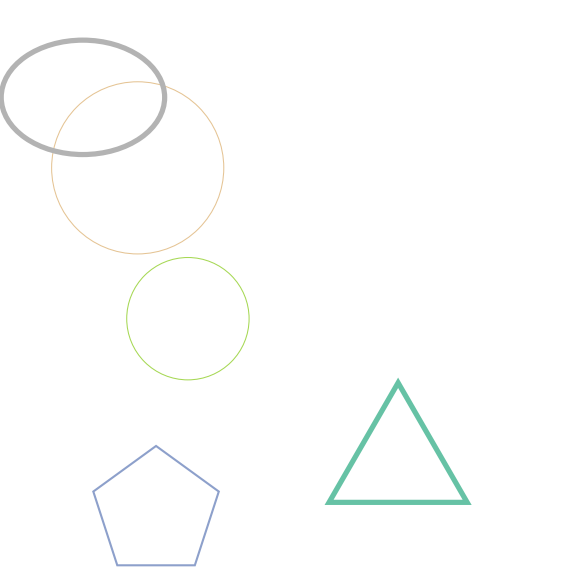[{"shape": "triangle", "thickness": 2.5, "radius": 0.69, "center": [0.689, 0.198]}, {"shape": "pentagon", "thickness": 1, "radius": 0.57, "center": [0.27, 0.113]}, {"shape": "circle", "thickness": 0.5, "radius": 0.53, "center": [0.325, 0.447]}, {"shape": "circle", "thickness": 0.5, "radius": 0.75, "center": [0.238, 0.708]}, {"shape": "oval", "thickness": 2.5, "radius": 0.71, "center": [0.144, 0.831]}]